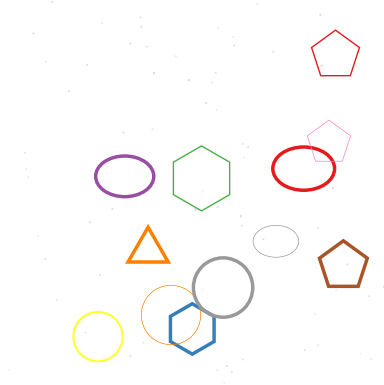[{"shape": "pentagon", "thickness": 1, "radius": 0.33, "center": [0.871, 0.856]}, {"shape": "oval", "thickness": 2.5, "radius": 0.4, "center": [0.789, 0.562]}, {"shape": "hexagon", "thickness": 2.5, "radius": 0.33, "center": [0.499, 0.146]}, {"shape": "hexagon", "thickness": 1, "radius": 0.42, "center": [0.523, 0.537]}, {"shape": "oval", "thickness": 2.5, "radius": 0.38, "center": [0.324, 0.542]}, {"shape": "triangle", "thickness": 2.5, "radius": 0.3, "center": [0.385, 0.35]}, {"shape": "circle", "thickness": 0.5, "radius": 0.39, "center": [0.444, 0.182]}, {"shape": "circle", "thickness": 1.5, "radius": 0.32, "center": [0.255, 0.126]}, {"shape": "pentagon", "thickness": 2.5, "radius": 0.33, "center": [0.892, 0.309]}, {"shape": "pentagon", "thickness": 0.5, "radius": 0.3, "center": [0.854, 0.629]}, {"shape": "oval", "thickness": 0.5, "radius": 0.3, "center": [0.717, 0.373]}, {"shape": "circle", "thickness": 2.5, "radius": 0.39, "center": [0.579, 0.253]}]